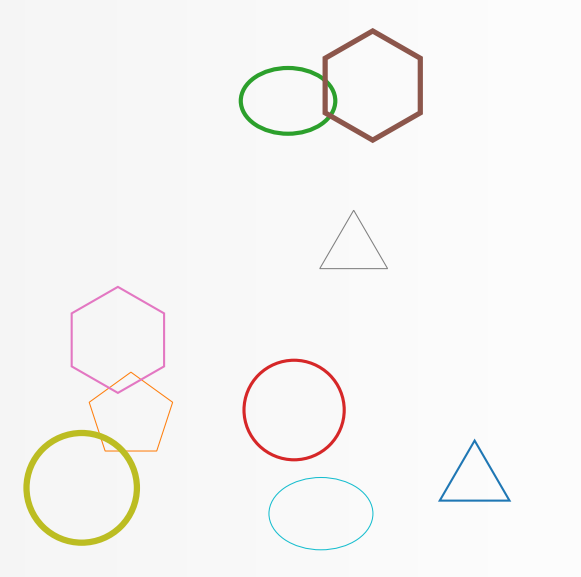[{"shape": "triangle", "thickness": 1, "radius": 0.35, "center": [0.817, 0.167]}, {"shape": "pentagon", "thickness": 0.5, "radius": 0.38, "center": [0.225, 0.279]}, {"shape": "oval", "thickness": 2, "radius": 0.41, "center": [0.496, 0.824]}, {"shape": "circle", "thickness": 1.5, "radius": 0.43, "center": [0.506, 0.289]}, {"shape": "hexagon", "thickness": 2.5, "radius": 0.47, "center": [0.641, 0.851]}, {"shape": "hexagon", "thickness": 1, "radius": 0.46, "center": [0.203, 0.411]}, {"shape": "triangle", "thickness": 0.5, "radius": 0.34, "center": [0.608, 0.568]}, {"shape": "circle", "thickness": 3, "radius": 0.47, "center": [0.141, 0.154]}, {"shape": "oval", "thickness": 0.5, "radius": 0.45, "center": [0.552, 0.11]}]